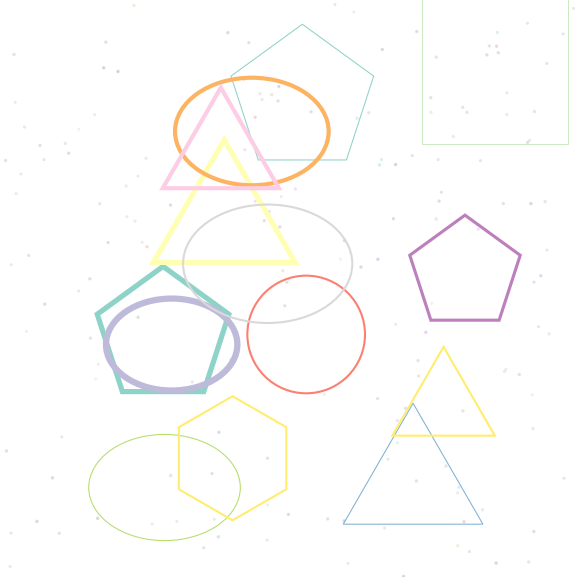[{"shape": "pentagon", "thickness": 2.5, "radius": 0.6, "center": [0.282, 0.418]}, {"shape": "pentagon", "thickness": 0.5, "radius": 0.65, "center": [0.524, 0.827]}, {"shape": "triangle", "thickness": 2.5, "radius": 0.71, "center": [0.388, 0.616]}, {"shape": "oval", "thickness": 3, "radius": 0.57, "center": [0.297, 0.403]}, {"shape": "circle", "thickness": 1, "radius": 0.51, "center": [0.53, 0.42]}, {"shape": "triangle", "thickness": 0.5, "radius": 0.7, "center": [0.715, 0.161]}, {"shape": "oval", "thickness": 2, "radius": 0.66, "center": [0.436, 0.771]}, {"shape": "oval", "thickness": 0.5, "radius": 0.66, "center": [0.285, 0.155]}, {"shape": "triangle", "thickness": 2, "radius": 0.58, "center": [0.382, 0.731]}, {"shape": "oval", "thickness": 1, "radius": 0.73, "center": [0.464, 0.542]}, {"shape": "pentagon", "thickness": 1.5, "radius": 0.5, "center": [0.805, 0.526]}, {"shape": "square", "thickness": 0.5, "radius": 0.63, "center": [0.857, 0.876]}, {"shape": "hexagon", "thickness": 1, "radius": 0.54, "center": [0.403, 0.206]}, {"shape": "triangle", "thickness": 1, "radius": 0.51, "center": [0.768, 0.296]}]